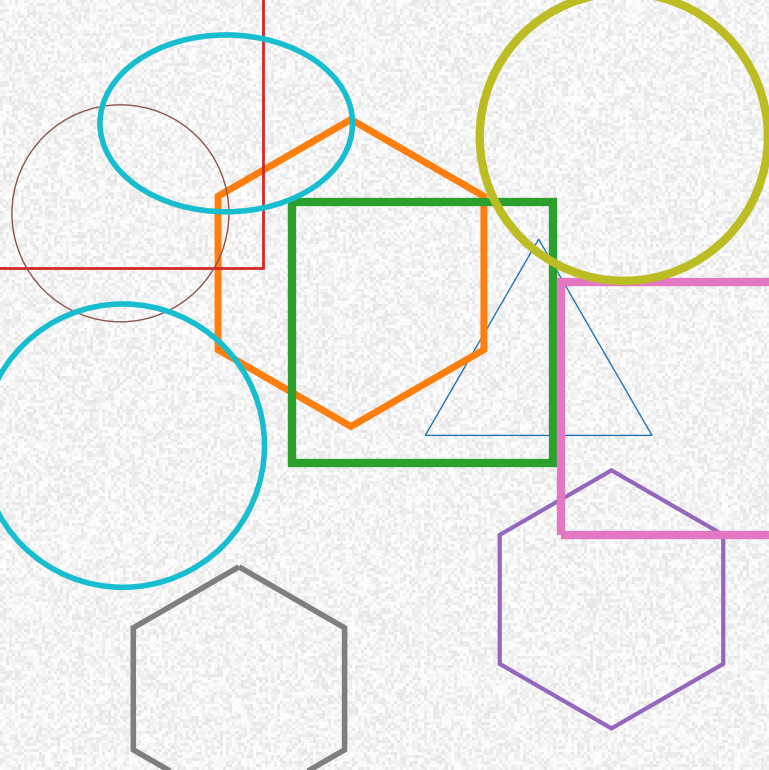[{"shape": "triangle", "thickness": 0.5, "radius": 0.85, "center": [0.7, 0.52]}, {"shape": "hexagon", "thickness": 2.5, "radius": 1.0, "center": [0.456, 0.645]}, {"shape": "square", "thickness": 3, "radius": 0.85, "center": [0.549, 0.568]}, {"shape": "square", "thickness": 1, "radius": 0.94, "center": [0.153, 0.839]}, {"shape": "hexagon", "thickness": 1.5, "radius": 0.84, "center": [0.794, 0.222]}, {"shape": "circle", "thickness": 0.5, "radius": 0.7, "center": [0.156, 0.723]}, {"shape": "square", "thickness": 3, "radius": 0.82, "center": [0.892, 0.469]}, {"shape": "hexagon", "thickness": 2, "radius": 0.79, "center": [0.31, 0.105]}, {"shape": "circle", "thickness": 3, "radius": 0.94, "center": [0.81, 0.822]}, {"shape": "oval", "thickness": 2, "radius": 0.82, "center": [0.294, 0.84]}, {"shape": "circle", "thickness": 2, "radius": 0.92, "center": [0.16, 0.421]}]